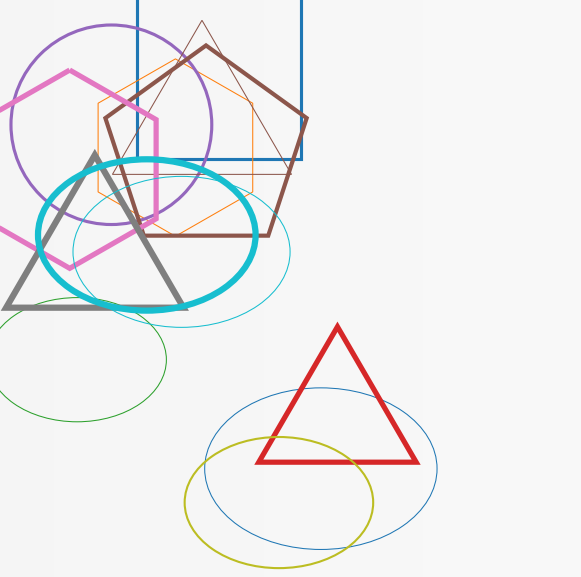[{"shape": "square", "thickness": 1.5, "radius": 0.7, "center": [0.377, 0.864]}, {"shape": "oval", "thickness": 0.5, "radius": 1.0, "center": [0.552, 0.188]}, {"shape": "hexagon", "thickness": 0.5, "radius": 0.77, "center": [0.302, 0.744]}, {"shape": "oval", "thickness": 0.5, "radius": 0.77, "center": [0.133, 0.376]}, {"shape": "triangle", "thickness": 2.5, "radius": 0.78, "center": [0.581, 0.277]}, {"shape": "circle", "thickness": 1.5, "radius": 0.86, "center": [0.192, 0.783]}, {"shape": "pentagon", "thickness": 2, "radius": 0.91, "center": [0.354, 0.738]}, {"shape": "triangle", "thickness": 0.5, "radius": 0.89, "center": [0.347, 0.786]}, {"shape": "hexagon", "thickness": 2.5, "radius": 0.86, "center": [0.12, 0.706]}, {"shape": "triangle", "thickness": 3, "radius": 0.88, "center": [0.163, 0.554]}, {"shape": "oval", "thickness": 1, "radius": 0.81, "center": [0.48, 0.129]}, {"shape": "oval", "thickness": 0.5, "radius": 0.93, "center": [0.312, 0.563]}, {"shape": "oval", "thickness": 3, "radius": 0.94, "center": [0.253, 0.592]}]